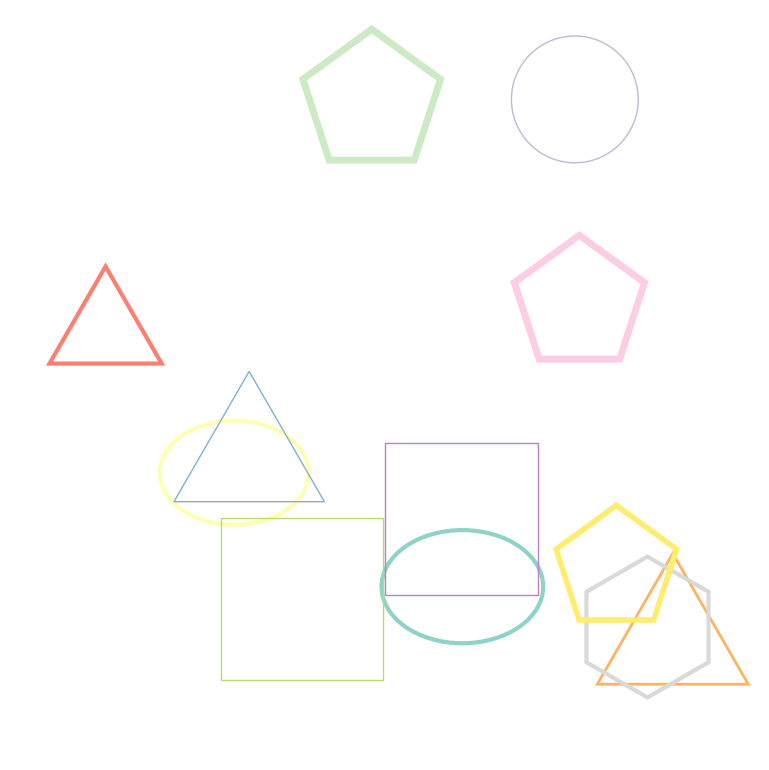[{"shape": "oval", "thickness": 1.5, "radius": 0.52, "center": [0.6, 0.238]}, {"shape": "oval", "thickness": 1.5, "radius": 0.48, "center": [0.304, 0.386]}, {"shape": "circle", "thickness": 0.5, "radius": 0.41, "center": [0.747, 0.871]}, {"shape": "triangle", "thickness": 1.5, "radius": 0.42, "center": [0.137, 0.57]}, {"shape": "triangle", "thickness": 0.5, "radius": 0.56, "center": [0.324, 0.405]}, {"shape": "triangle", "thickness": 1, "radius": 0.57, "center": [0.874, 0.168]}, {"shape": "square", "thickness": 0.5, "radius": 0.53, "center": [0.393, 0.222]}, {"shape": "pentagon", "thickness": 2.5, "radius": 0.44, "center": [0.752, 0.606]}, {"shape": "hexagon", "thickness": 1.5, "radius": 0.46, "center": [0.841, 0.186]}, {"shape": "square", "thickness": 0.5, "radius": 0.5, "center": [0.599, 0.326]}, {"shape": "pentagon", "thickness": 2.5, "radius": 0.47, "center": [0.483, 0.868]}, {"shape": "pentagon", "thickness": 2, "radius": 0.41, "center": [0.8, 0.261]}]